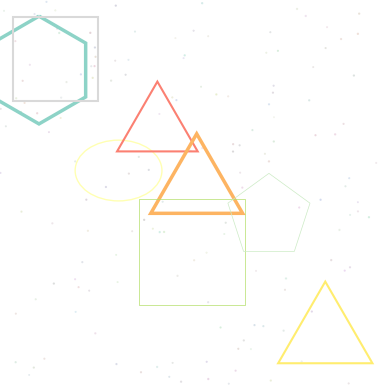[{"shape": "hexagon", "thickness": 2.5, "radius": 0.7, "center": [0.101, 0.818]}, {"shape": "oval", "thickness": 1, "radius": 0.56, "center": [0.308, 0.557]}, {"shape": "triangle", "thickness": 1.5, "radius": 0.6, "center": [0.409, 0.667]}, {"shape": "triangle", "thickness": 2.5, "radius": 0.69, "center": [0.511, 0.515]}, {"shape": "square", "thickness": 0.5, "radius": 0.69, "center": [0.499, 0.346]}, {"shape": "square", "thickness": 1.5, "radius": 0.55, "center": [0.144, 0.847]}, {"shape": "pentagon", "thickness": 0.5, "radius": 0.56, "center": [0.699, 0.438]}, {"shape": "triangle", "thickness": 1.5, "radius": 0.71, "center": [0.845, 0.127]}]